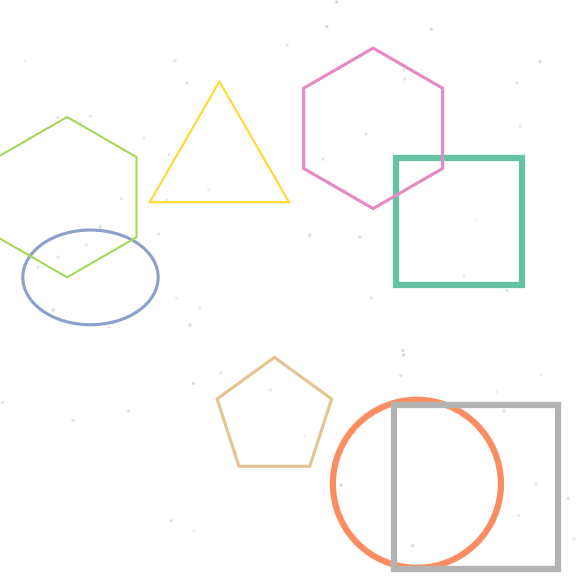[{"shape": "square", "thickness": 3, "radius": 0.55, "center": [0.795, 0.615]}, {"shape": "circle", "thickness": 3, "radius": 0.73, "center": [0.722, 0.161]}, {"shape": "oval", "thickness": 1.5, "radius": 0.59, "center": [0.157, 0.519]}, {"shape": "hexagon", "thickness": 1.5, "radius": 0.69, "center": [0.646, 0.777]}, {"shape": "hexagon", "thickness": 1, "radius": 0.69, "center": [0.116, 0.658]}, {"shape": "triangle", "thickness": 1, "radius": 0.7, "center": [0.38, 0.719]}, {"shape": "pentagon", "thickness": 1.5, "radius": 0.52, "center": [0.475, 0.276]}, {"shape": "square", "thickness": 3, "radius": 0.71, "center": [0.825, 0.155]}]